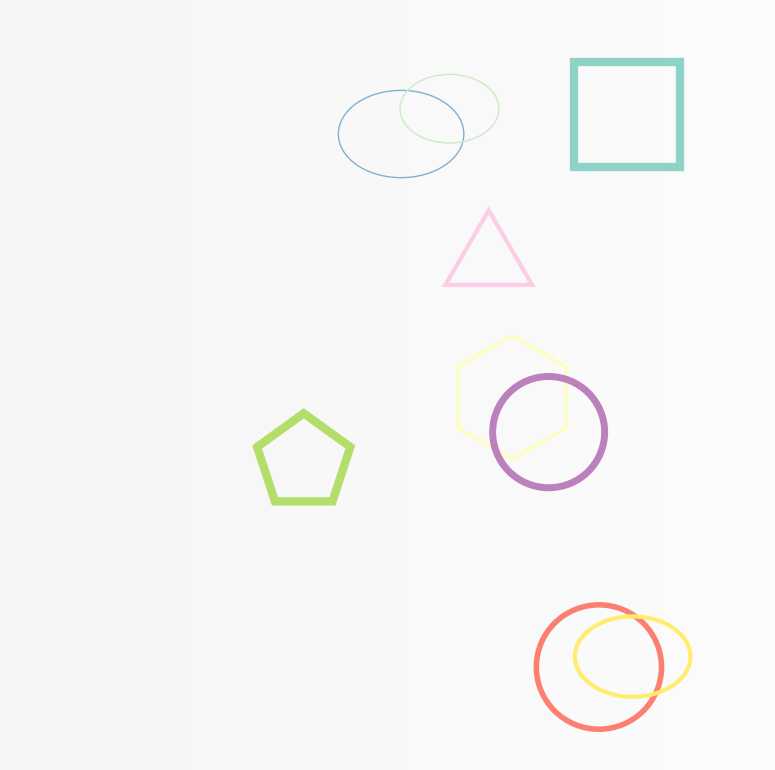[{"shape": "square", "thickness": 3, "radius": 0.34, "center": [0.808, 0.851]}, {"shape": "hexagon", "thickness": 1, "radius": 0.4, "center": [0.661, 0.484]}, {"shape": "circle", "thickness": 2, "radius": 0.4, "center": [0.773, 0.134]}, {"shape": "oval", "thickness": 0.5, "radius": 0.4, "center": [0.518, 0.826]}, {"shape": "pentagon", "thickness": 3, "radius": 0.32, "center": [0.392, 0.4]}, {"shape": "triangle", "thickness": 1.5, "radius": 0.32, "center": [0.631, 0.662]}, {"shape": "circle", "thickness": 2.5, "radius": 0.36, "center": [0.708, 0.439]}, {"shape": "oval", "thickness": 0.5, "radius": 0.32, "center": [0.58, 0.859]}, {"shape": "oval", "thickness": 1.5, "radius": 0.37, "center": [0.816, 0.147]}]